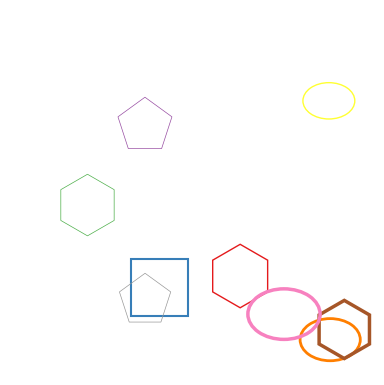[{"shape": "hexagon", "thickness": 1, "radius": 0.41, "center": [0.624, 0.283]}, {"shape": "square", "thickness": 1.5, "radius": 0.37, "center": [0.414, 0.253]}, {"shape": "hexagon", "thickness": 0.5, "radius": 0.4, "center": [0.227, 0.467]}, {"shape": "pentagon", "thickness": 0.5, "radius": 0.37, "center": [0.377, 0.674]}, {"shape": "oval", "thickness": 2, "radius": 0.39, "center": [0.858, 0.118]}, {"shape": "oval", "thickness": 1, "radius": 0.34, "center": [0.854, 0.738]}, {"shape": "hexagon", "thickness": 2.5, "radius": 0.38, "center": [0.894, 0.144]}, {"shape": "oval", "thickness": 2.5, "radius": 0.47, "center": [0.738, 0.184]}, {"shape": "pentagon", "thickness": 0.5, "radius": 0.35, "center": [0.377, 0.22]}]